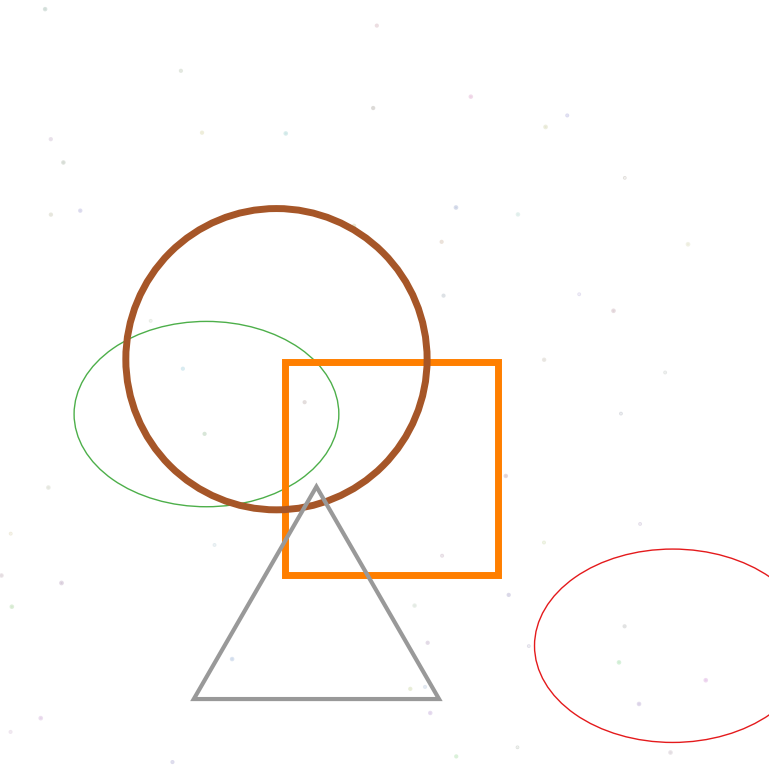[{"shape": "oval", "thickness": 0.5, "radius": 0.9, "center": [0.874, 0.161]}, {"shape": "oval", "thickness": 0.5, "radius": 0.86, "center": [0.268, 0.462]}, {"shape": "square", "thickness": 2.5, "radius": 0.69, "center": [0.508, 0.392]}, {"shape": "circle", "thickness": 2.5, "radius": 0.98, "center": [0.359, 0.534]}, {"shape": "triangle", "thickness": 1.5, "radius": 0.92, "center": [0.411, 0.184]}]